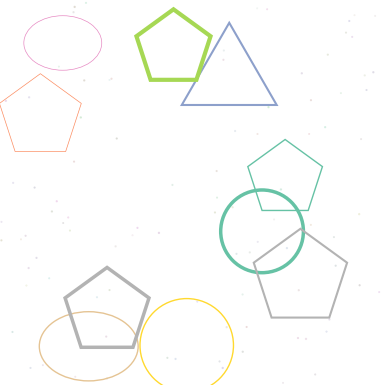[{"shape": "circle", "thickness": 2.5, "radius": 0.54, "center": [0.681, 0.399]}, {"shape": "pentagon", "thickness": 1, "radius": 0.51, "center": [0.741, 0.536]}, {"shape": "pentagon", "thickness": 0.5, "radius": 0.56, "center": [0.105, 0.697]}, {"shape": "triangle", "thickness": 1.5, "radius": 0.71, "center": [0.595, 0.798]}, {"shape": "oval", "thickness": 0.5, "radius": 0.51, "center": [0.163, 0.888]}, {"shape": "pentagon", "thickness": 3, "radius": 0.51, "center": [0.451, 0.875]}, {"shape": "circle", "thickness": 1, "radius": 0.61, "center": [0.485, 0.103]}, {"shape": "oval", "thickness": 1, "radius": 0.64, "center": [0.23, 0.101]}, {"shape": "pentagon", "thickness": 1.5, "radius": 0.64, "center": [0.78, 0.278]}, {"shape": "pentagon", "thickness": 2.5, "radius": 0.57, "center": [0.278, 0.191]}]